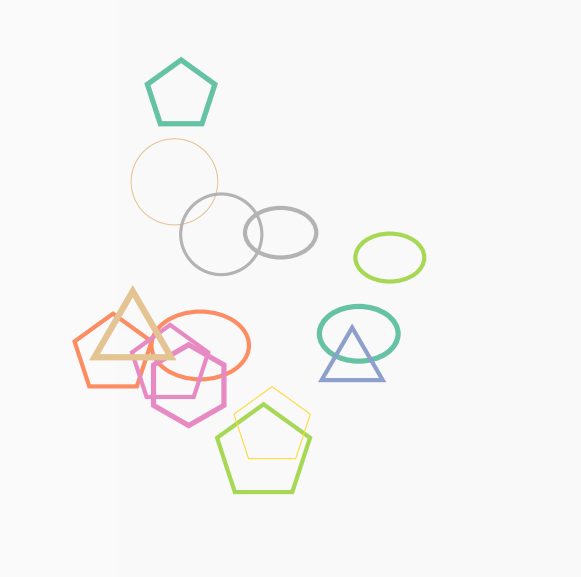[{"shape": "pentagon", "thickness": 2.5, "radius": 0.31, "center": [0.312, 0.834]}, {"shape": "oval", "thickness": 2.5, "radius": 0.34, "center": [0.617, 0.421]}, {"shape": "pentagon", "thickness": 2, "radius": 0.35, "center": [0.194, 0.386]}, {"shape": "oval", "thickness": 2, "radius": 0.42, "center": [0.344, 0.401]}, {"shape": "triangle", "thickness": 2, "radius": 0.3, "center": [0.606, 0.371]}, {"shape": "pentagon", "thickness": 2, "radius": 0.34, "center": [0.293, 0.368]}, {"shape": "hexagon", "thickness": 2.5, "radius": 0.35, "center": [0.325, 0.332]}, {"shape": "oval", "thickness": 2, "radius": 0.3, "center": [0.671, 0.553]}, {"shape": "pentagon", "thickness": 2, "radius": 0.42, "center": [0.453, 0.215]}, {"shape": "pentagon", "thickness": 0.5, "radius": 0.35, "center": [0.468, 0.261]}, {"shape": "circle", "thickness": 0.5, "radius": 0.37, "center": [0.3, 0.684]}, {"shape": "triangle", "thickness": 3, "radius": 0.38, "center": [0.228, 0.419]}, {"shape": "oval", "thickness": 2, "radius": 0.31, "center": [0.483, 0.596]}, {"shape": "circle", "thickness": 1.5, "radius": 0.35, "center": [0.381, 0.593]}]